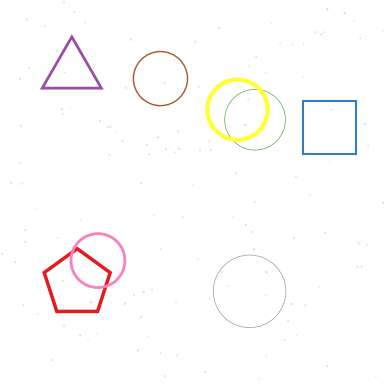[{"shape": "pentagon", "thickness": 2.5, "radius": 0.45, "center": [0.2, 0.264]}, {"shape": "square", "thickness": 1.5, "radius": 0.35, "center": [0.856, 0.668]}, {"shape": "circle", "thickness": 0.5, "radius": 0.39, "center": [0.663, 0.689]}, {"shape": "triangle", "thickness": 2, "radius": 0.44, "center": [0.186, 0.815]}, {"shape": "circle", "thickness": 3, "radius": 0.39, "center": [0.617, 0.715]}, {"shape": "circle", "thickness": 1, "radius": 0.35, "center": [0.417, 0.796]}, {"shape": "circle", "thickness": 2, "radius": 0.35, "center": [0.254, 0.323]}, {"shape": "circle", "thickness": 0.5, "radius": 0.47, "center": [0.648, 0.243]}]